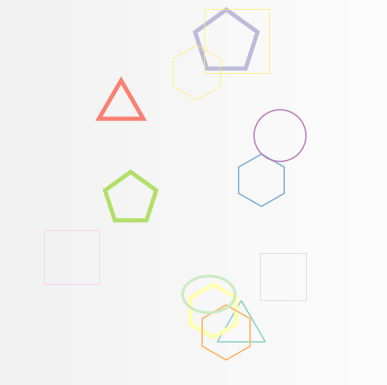[{"shape": "triangle", "thickness": 1, "radius": 0.36, "center": [0.623, 0.148]}, {"shape": "hexagon", "thickness": 3, "radius": 0.34, "center": [0.551, 0.192]}, {"shape": "pentagon", "thickness": 3, "radius": 0.42, "center": [0.584, 0.89]}, {"shape": "triangle", "thickness": 3, "radius": 0.33, "center": [0.313, 0.725]}, {"shape": "hexagon", "thickness": 1, "radius": 0.34, "center": [0.675, 0.532]}, {"shape": "hexagon", "thickness": 1, "radius": 0.36, "center": [0.584, 0.137]}, {"shape": "pentagon", "thickness": 3, "radius": 0.35, "center": [0.337, 0.484]}, {"shape": "square", "thickness": 0.5, "radius": 0.35, "center": [0.185, 0.333]}, {"shape": "square", "thickness": 0.5, "radius": 0.3, "center": [0.73, 0.282]}, {"shape": "circle", "thickness": 1, "radius": 0.34, "center": [0.723, 0.648]}, {"shape": "oval", "thickness": 2, "radius": 0.34, "center": [0.539, 0.235]}, {"shape": "square", "thickness": 0.5, "radius": 0.42, "center": [0.61, 0.893]}, {"shape": "hexagon", "thickness": 0.5, "radius": 0.36, "center": [0.508, 0.811]}]